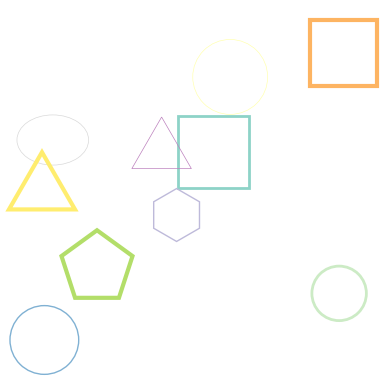[{"shape": "square", "thickness": 2, "radius": 0.46, "center": [0.555, 0.605]}, {"shape": "circle", "thickness": 0.5, "radius": 0.49, "center": [0.598, 0.8]}, {"shape": "hexagon", "thickness": 1, "radius": 0.34, "center": [0.459, 0.442]}, {"shape": "circle", "thickness": 1, "radius": 0.45, "center": [0.115, 0.117]}, {"shape": "square", "thickness": 3, "radius": 0.43, "center": [0.892, 0.862]}, {"shape": "pentagon", "thickness": 3, "radius": 0.48, "center": [0.252, 0.305]}, {"shape": "oval", "thickness": 0.5, "radius": 0.47, "center": [0.137, 0.636]}, {"shape": "triangle", "thickness": 0.5, "radius": 0.45, "center": [0.42, 0.607]}, {"shape": "circle", "thickness": 2, "radius": 0.35, "center": [0.881, 0.238]}, {"shape": "triangle", "thickness": 3, "radius": 0.5, "center": [0.109, 0.506]}]